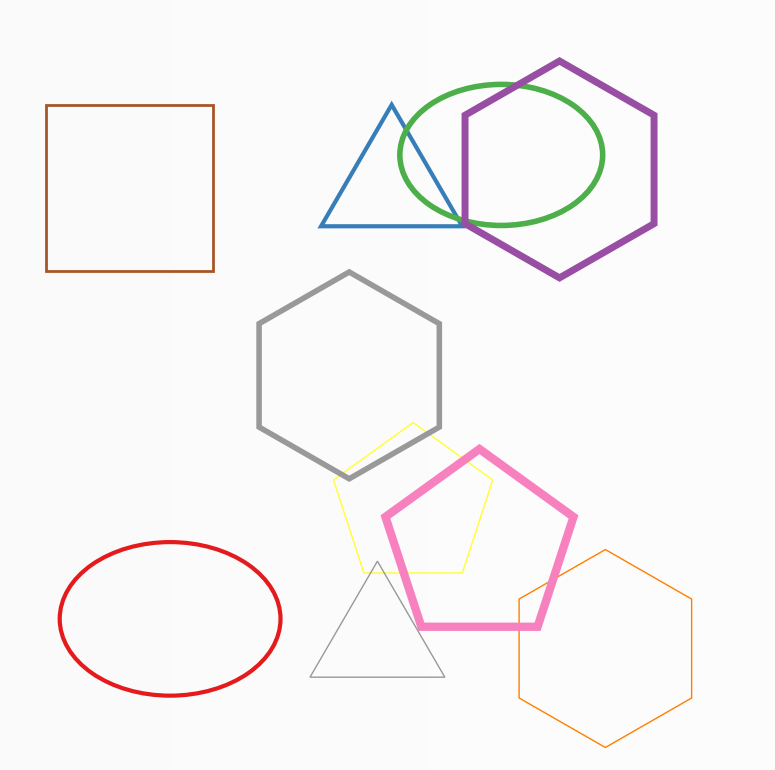[{"shape": "oval", "thickness": 1.5, "radius": 0.71, "center": [0.219, 0.196]}, {"shape": "triangle", "thickness": 1.5, "radius": 0.53, "center": [0.505, 0.759]}, {"shape": "oval", "thickness": 2, "radius": 0.65, "center": [0.647, 0.799]}, {"shape": "hexagon", "thickness": 2.5, "radius": 0.7, "center": [0.722, 0.78]}, {"shape": "hexagon", "thickness": 0.5, "radius": 0.64, "center": [0.781, 0.158]}, {"shape": "pentagon", "thickness": 0.5, "radius": 0.54, "center": [0.533, 0.343]}, {"shape": "square", "thickness": 1, "radius": 0.54, "center": [0.168, 0.756]}, {"shape": "pentagon", "thickness": 3, "radius": 0.64, "center": [0.619, 0.289]}, {"shape": "hexagon", "thickness": 2, "radius": 0.67, "center": [0.451, 0.512]}, {"shape": "triangle", "thickness": 0.5, "radius": 0.5, "center": [0.487, 0.171]}]